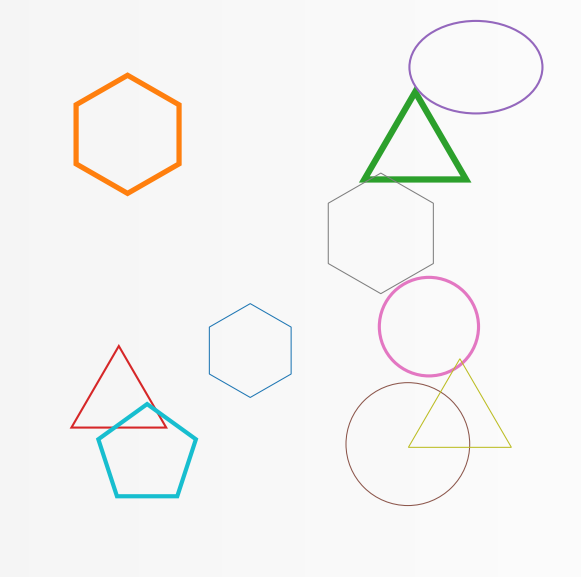[{"shape": "hexagon", "thickness": 0.5, "radius": 0.41, "center": [0.431, 0.392]}, {"shape": "hexagon", "thickness": 2.5, "radius": 0.51, "center": [0.219, 0.767]}, {"shape": "triangle", "thickness": 3, "radius": 0.51, "center": [0.714, 0.739]}, {"shape": "triangle", "thickness": 1, "radius": 0.47, "center": [0.204, 0.306]}, {"shape": "oval", "thickness": 1, "radius": 0.57, "center": [0.819, 0.883]}, {"shape": "circle", "thickness": 0.5, "radius": 0.53, "center": [0.702, 0.23]}, {"shape": "circle", "thickness": 1.5, "radius": 0.43, "center": [0.738, 0.434]}, {"shape": "hexagon", "thickness": 0.5, "radius": 0.52, "center": [0.655, 0.595]}, {"shape": "triangle", "thickness": 0.5, "radius": 0.51, "center": [0.791, 0.276]}, {"shape": "pentagon", "thickness": 2, "radius": 0.44, "center": [0.253, 0.211]}]